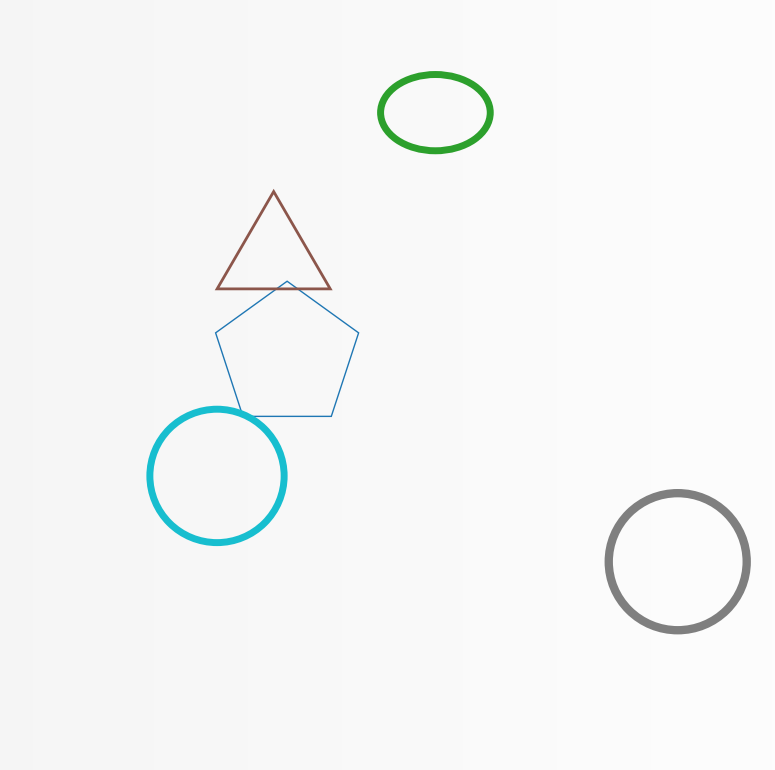[{"shape": "pentagon", "thickness": 0.5, "radius": 0.49, "center": [0.37, 0.538]}, {"shape": "oval", "thickness": 2.5, "radius": 0.35, "center": [0.562, 0.854]}, {"shape": "triangle", "thickness": 1, "radius": 0.42, "center": [0.353, 0.667]}, {"shape": "circle", "thickness": 3, "radius": 0.45, "center": [0.874, 0.271]}, {"shape": "circle", "thickness": 2.5, "radius": 0.43, "center": [0.28, 0.382]}]